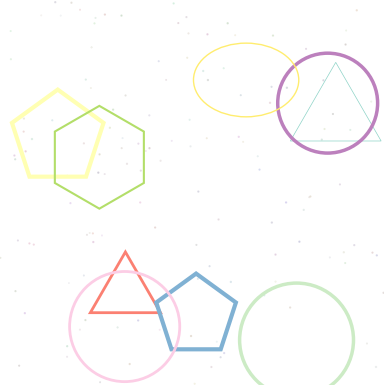[{"shape": "triangle", "thickness": 0.5, "radius": 0.68, "center": [0.872, 0.702]}, {"shape": "pentagon", "thickness": 3, "radius": 0.63, "center": [0.15, 0.642]}, {"shape": "triangle", "thickness": 2, "radius": 0.53, "center": [0.326, 0.24]}, {"shape": "pentagon", "thickness": 3, "radius": 0.54, "center": [0.509, 0.181]}, {"shape": "hexagon", "thickness": 1.5, "radius": 0.67, "center": [0.258, 0.592]}, {"shape": "circle", "thickness": 2, "radius": 0.72, "center": [0.324, 0.152]}, {"shape": "circle", "thickness": 2.5, "radius": 0.65, "center": [0.851, 0.732]}, {"shape": "circle", "thickness": 2.5, "radius": 0.74, "center": [0.77, 0.117]}, {"shape": "oval", "thickness": 1, "radius": 0.68, "center": [0.639, 0.792]}]